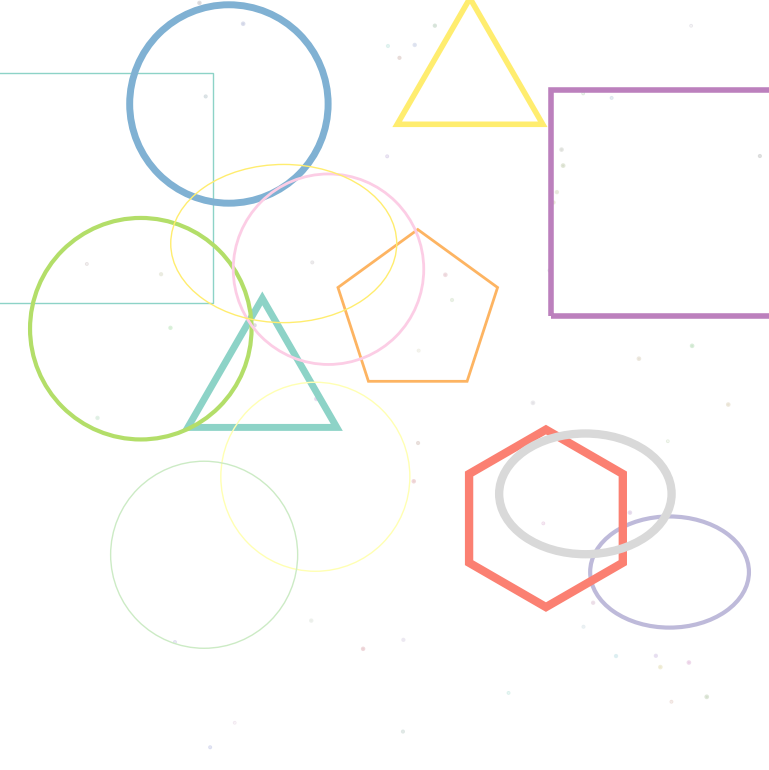[{"shape": "triangle", "thickness": 2.5, "radius": 0.56, "center": [0.341, 0.501]}, {"shape": "square", "thickness": 0.5, "radius": 0.75, "center": [0.127, 0.756]}, {"shape": "circle", "thickness": 0.5, "radius": 0.61, "center": [0.41, 0.381]}, {"shape": "oval", "thickness": 1.5, "radius": 0.52, "center": [0.87, 0.257]}, {"shape": "hexagon", "thickness": 3, "radius": 0.58, "center": [0.709, 0.327]}, {"shape": "circle", "thickness": 2.5, "radius": 0.64, "center": [0.297, 0.865]}, {"shape": "pentagon", "thickness": 1, "radius": 0.54, "center": [0.543, 0.593]}, {"shape": "circle", "thickness": 1.5, "radius": 0.72, "center": [0.183, 0.573]}, {"shape": "circle", "thickness": 1, "radius": 0.62, "center": [0.427, 0.65]}, {"shape": "oval", "thickness": 3, "radius": 0.56, "center": [0.76, 0.359]}, {"shape": "square", "thickness": 2, "radius": 0.73, "center": [0.862, 0.736]}, {"shape": "circle", "thickness": 0.5, "radius": 0.61, "center": [0.265, 0.28]}, {"shape": "triangle", "thickness": 2, "radius": 0.55, "center": [0.61, 0.893]}, {"shape": "oval", "thickness": 0.5, "radius": 0.73, "center": [0.368, 0.684]}]